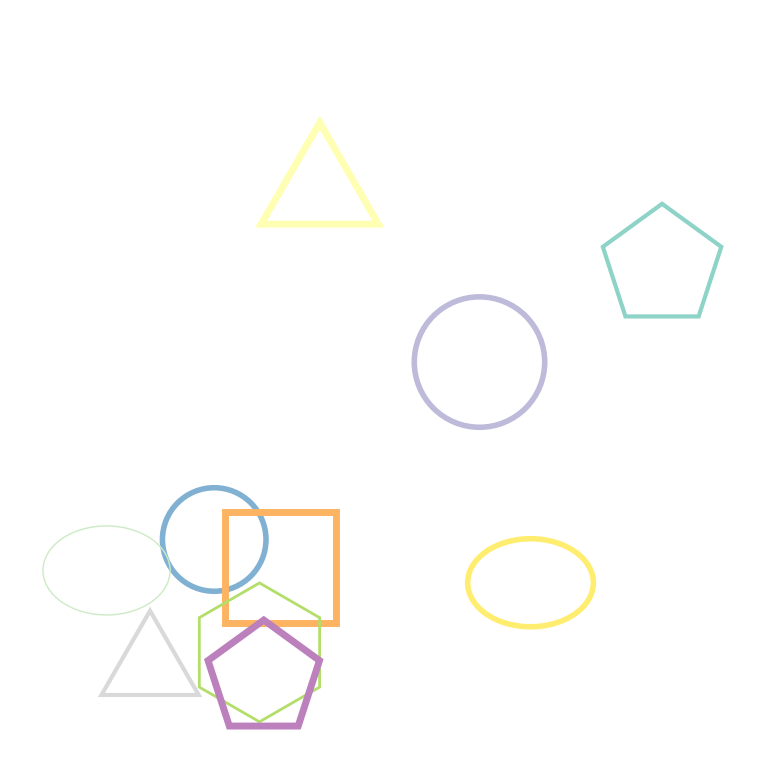[{"shape": "pentagon", "thickness": 1.5, "radius": 0.4, "center": [0.86, 0.654]}, {"shape": "triangle", "thickness": 2.5, "radius": 0.44, "center": [0.415, 0.753]}, {"shape": "circle", "thickness": 2, "radius": 0.42, "center": [0.623, 0.53]}, {"shape": "circle", "thickness": 2, "radius": 0.34, "center": [0.278, 0.299]}, {"shape": "square", "thickness": 2.5, "radius": 0.36, "center": [0.365, 0.263]}, {"shape": "hexagon", "thickness": 1, "radius": 0.45, "center": [0.337, 0.153]}, {"shape": "triangle", "thickness": 1.5, "radius": 0.36, "center": [0.195, 0.134]}, {"shape": "pentagon", "thickness": 2.5, "radius": 0.38, "center": [0.343, 0.119]}, {"shape": "oval", "thickness": 0.5, "radius": 0.41, "center": [0.138, 0.259]}, {"shape": "oval", "thickness": 2, "radius": 0.41, "center": [0.689, 0.243]}]